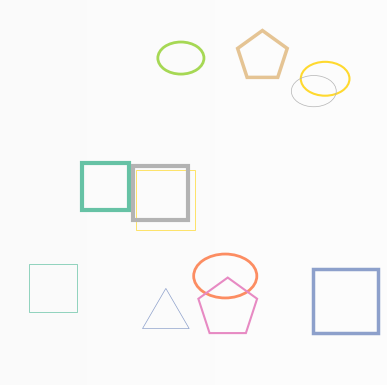[{"shape": "square", "thickness": 3, "radius": 0.31, "center": [0.272, 0.516]}, {"shape": "square", "thickness": 0.5, "radius": 0.31, "center": [0.136, 0.252]}, {"shape": "oval", "thickness": 2, "radius": 0.41, "center": [0.581, 0.283]}, {"shape": "square", "thickness": 2.5, "radius": 0.42, "center": [0.892, 0.219]}, {"shape": "triangle", "thickness": 0.5, "radius": 0.35, "center": [0.428, 0.181]}, {"shape": "pentagon", "thickness": 1.5, "radius": 0.4, "center": [0.588, 0.199]}, {"shape": "oval", "thickness": 2, "radius": 0.3, "center": [0.467, 0.849]}, {"shape": "oval", "thickness": 1.5, "radius": 0.31, "center": [0.839, 0.795]}, {"shape": "square", "thickness": 0.5, "radius": 0.38, "center": [0.427, 0.481]}, {"shape": "pentagon", "thickness": 2.5, "radius": 0.34, "center": [0.677, 0.853]}, {"shape": "oval", "thickness": 0.5, "radius": 0.29, "center": [0.81, 0.763]}, {"shape": "square", "thickness": 3, "radius": 0.35, "center": [0.415, 0.498]}]